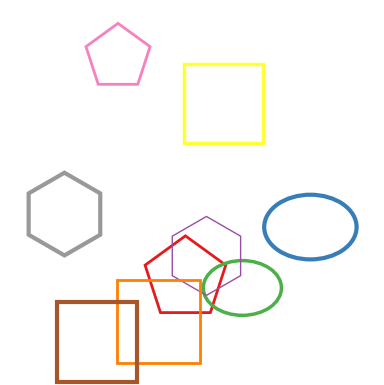[{"shape": "pentagon", "thickness": 2, "radius": 0.55, "center": [0.482, 0.277]}, {"shape": "oval", "thickness": 3, "radius": 0.6, "center": [0.806, 0.41]}, {"shape": "oval", "thickness": 2.5, "radius": 0.51, "center": [0.63, 0.252]}, {"shape": "hexagon", "thickness": 1, "radius": 0.51, "center": [0.536, 0.335]}, {"shape": "square", "thickness": 2, "radius": 0.54, "center": [0.413, 0.165]}, {"shape": "square", "thickness": 2.5, "radius": 0.52, "center": [0.581, 0.731]}, {"shape": "square", "thickness": 3, "radius": 0.52, "center": [0.252, 0.112]}, {"shape": "pentagon", "thickness": 2, "radius": 0.44, "center": [0.307, 0.852]}, {"shape": "hexagon", "thickness": 3, "radius": 0.54, "center": [0.167, 0.444]}]